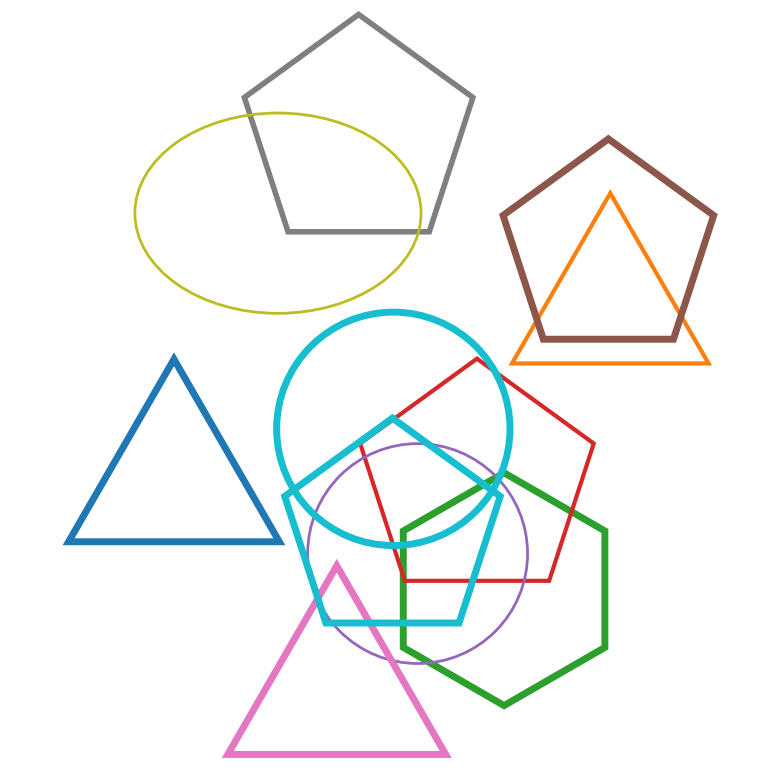[{"shape": "triangle", "thickness": 2.5, "radius": 0.79, "center": [0.226, 0.375]}, {"shape": "triangle", "thickness": 1.5, "radius": 0.74, "center": [0.793, 0.602]}, {"shape": "hexagon", "thickness": 2.5, "radius": 0.76, "center": [0.655, 0.235]}, {"shape": "pentagon", "thickness": 1.5, "radius": 0.8, "center": [0.619, 0.375]}, {"shape": "circle", "thickness": 1, "radius": 0.71, "center": [0.542, 0.281]}, {"shape": "pentagon", "thickness": 2.5, "radius": 0.72, "center": [0.79, 0.676]}, {"shape": "triangle", "thickness": 2.5, "radius": 0.82, "center": [0.437, 0.102]}, {"shape": "pentagon", "thickness": 2, "radius": 0.78, "center": [0.466, 0.825]}, {"shape": "oval", "thickness": 1, "radius": 0.93, "center": [0.361, 0.723]}, {"shape": "circle", "thickness": 2.5, "radius": 0.76, "center": [0.511, 0.443]}, {"shape": "pentagon", "thickness": 2.5, "radius": 0.74, "center": [0.51, 0.31]}]